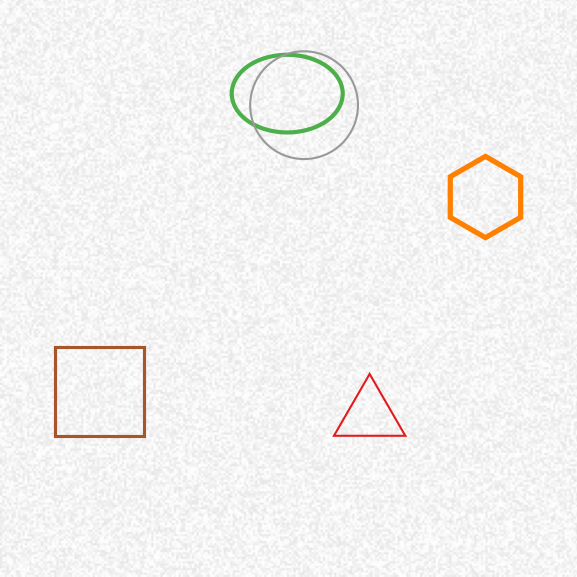[{"shape": "triangle", "thickness": 1, "radius": 0.36, "center": [0.64, 0.28]}, {"shape": "oval", "thickness": 2, "radius": 0.48, "center": [0.497, 0.837]}, {"shape": "hexagon", "thickness": 2.5, "radius": 0.35, "center": [0.841, 0.658]}, {"shape": "square", "thickness": 1.5, "radius": 0.38, "center": [0.172, 0.321]}, {"shape": "circle", "thickness": 1, "radius": 0.47, "center": [0.527, 0.817]}]